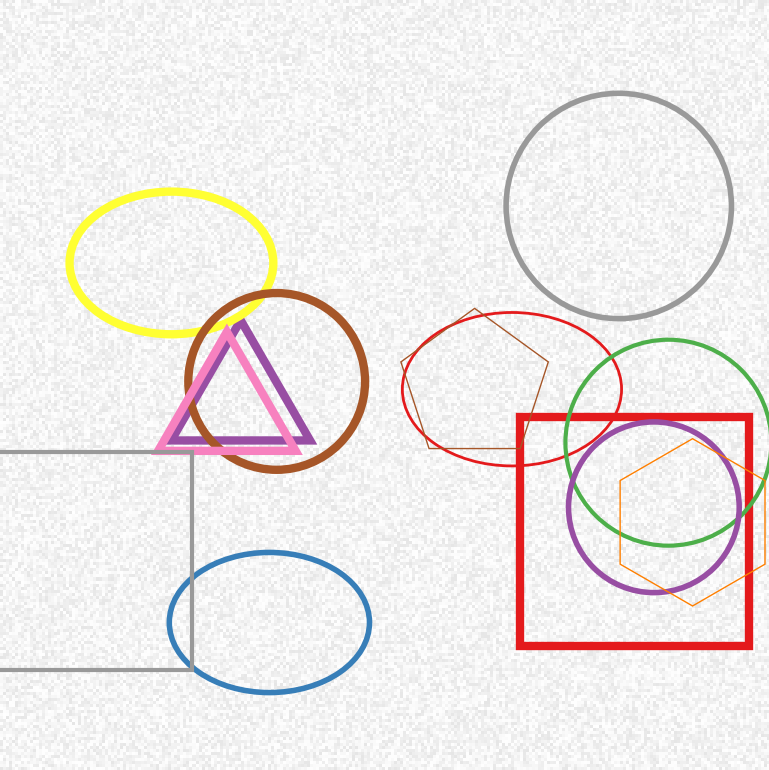[{"shape": "square", "thickness": 3, "radius": 0.74, "center": [0.824, 0.31]}, {"shape": "oval", "thickness": 1, "radius": 0.71, "center": [0.665, 0.495]}, {"shape": "oval", "thickness": 2, "radius": 0.65, "center": [0.35, 0.192]}, {"shape": "circle", "thickness": 1.5, "radius": 0.67, "center": [0.868, 0.425]}, {"shape": "triangle", "thickness": 3, "radius": 0.52, "center": [0.313, 0.48]}, {"shape": "circle", "thickness": 2, "radius": 0.55, "center": [0.849, 0.341]}, {"shape": "hexagon", "thickness": 0.5, "radius": 0.54, "center": [0.899, 0.322]}, {"shape": "oval", "thickness": 3, "radius": 0.66, "center": [0.223, 0.659]}, {"shape": "pentagon", "thickness": 0.5, "radius": 0.5, "center": [0.616, 0.499]}, {"shape": "circle", "thickness": 3, "radius": 0.57, "center": [0.359, 0.505]}, {"shape": "triangle", "thickness": 3, "radius": 0.52, "center": [0.295, 0.466]}, {"shape": "square", "thickness": 1.5, "radius": 0.71, "center": [0.108, 0.271]}, {"shape": "circle", "thickness": 2, "radius": 0.73, "center": [0.804, 0.733]}]